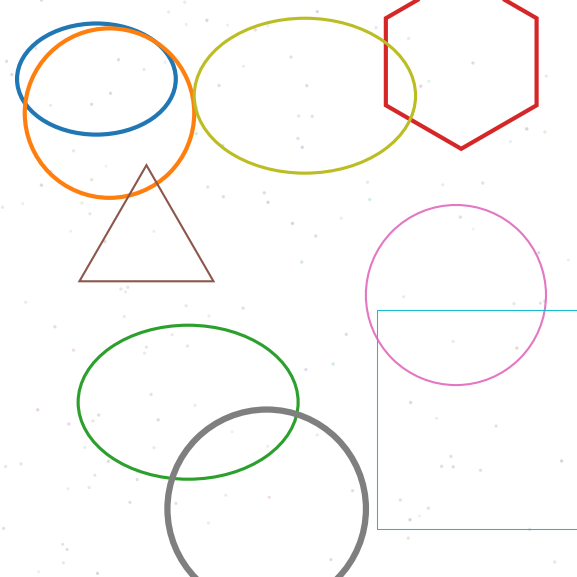[{"shape": "oval", "thickness": 2, "radius": 0.69, "center": [0.167, 0.862]}, {"shape": "circle", "thickness": 2, "radius": 0.73, "center": [0.19, 0.803]}, {"shape": "oval", "thickness": 1.5, "radius": 0.95, "center": [0.326, 0.303]}, {"shape": "hexagon", "thickness": 2, "radius": 0.75, "center": [0.799, 0.892]}, {"shape": "triangle", "thickness": 1, "radius": 0.67, "center": [0.254, 0.579]}, {"shape": "circle", "thickness": 1, "radius": 0.78, "center": [0.79, 0.488]}, {"shape": "circle", "thickness": 3, "radius": 0.86, "center": [0.462, 0.118]}, {"shape": "oval", "thickness": 1.5, "radius": 0.96, "center": [0.528, 0.833]}, {"shape": "square", "thickness": 0.5, "radius": 0.95, "center": [0.842, 0.273]}]